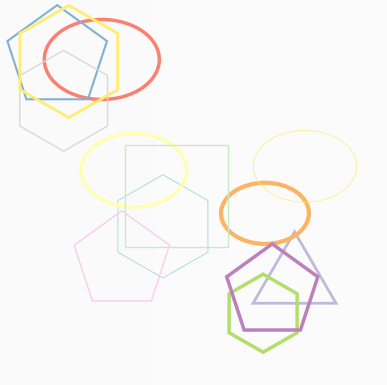[{"shape": "hexagon", "thickness": 0.5, "radius": 0.67, "center": [0.42, 0.412]}, {"shape": "oval", "thickness": 2.5, "radius": 0.68, "center": [0.346, 0.558]}, {"shape": "triangle", "thickness": 2, "radius": 0.62, "center": [0.76, 0.274]}, {"shape": "oval", "thickness": 2.5, "radius": 0.74, "center": [0.263, 0.846]}, {"shape": "pentagon", "thickness": 1.5, "radius": 0.68, "center": [0.148, 0.852]}, {"shape": "oval", "thickness": 3, "radius": 0.57, "center": [0.684, 0.446]}, {"shape": "hexagon", "thickness": 2.5, "radius": 0.51, "center": [0.679, 0.186]}, {"shape": "pentagon", "thickness": 1, "radius": 0.65, "center": [0.314, 0.323]}, {"shape": "hexagon", "thickness": 1, "radius": 0.65, "center": [0.164, 0.738]}, {"shape": "pentagon", "thickness": 2.5, "radius": 0.62, "center": [0.703, 0.243]}, {"shape": "square", "thickness": 1, "radius": 0.66, "center": [0.455, 0.492]}, {"shape": "hexagon", "thickness": 2, "radius": 0.73, "center": [0.178, 0.84]}, {"shape": "oval", "thickness": 0.5, "radius": 0.67, "center": [0.787, 0.568]}]